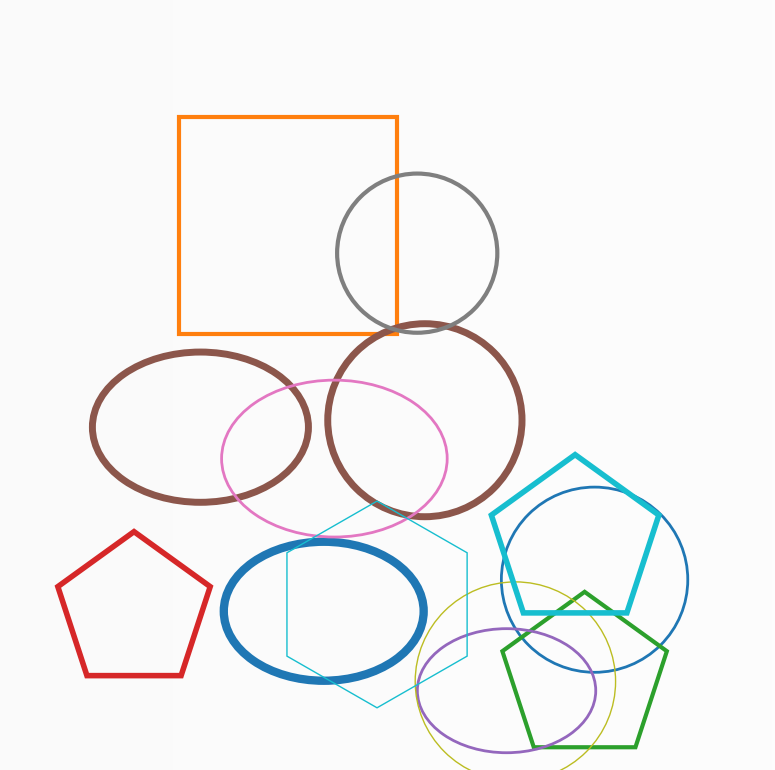[{"shape": "oval", "thickness": 3, "radius": 0.64, "center": [0.418, 0.206]}, {"shape": "circle", "thickness": 1, "radius": 0.6, "center": [0.767, 0.247]}, {"shape": "square", "thickness": 1.5, "radius": 0.7, "center": [0.372, 0.707]}, {"shape": "pentagon", "thickness": 1.5, "radius": 0.56, "center": [0.754, 0.12]}, {"shape": "pentagon", "thickness": 2, "radius": 0.52, "center": [0.173, 0.206]}, {"shape": "oval", "thickness": 1, "radius": 0.58, "center": [0.654, 0.103]}, {"shape": "circle", "thickness": 2.5, "radius": 0.63, "center": [0.548, 0.454]}, {"shape": "oval", "thickness": 2.5, "radius": 0.7, "center": [0.259, 0.445]}, {"shape": "oval", "thickness": 1, "radius": 0.73, "center": [0.431, 0.404]}, {"shape": "circle", "thickness": 1.5, "radius": 0.52, "center": [0.538, 0.671]}, {"shape": "circle", "thickness": 0.5, "radius": 0.65, "center": [0.665, 0.115]}, {"shape": "hexagon", "thickness": 0.5, "radius": 0.67, "center": [0.486, 0.215]}, {"shape": "pentagon", "thickness": 2, "radius": 0.57, "center": [0.742, 0.296]}]